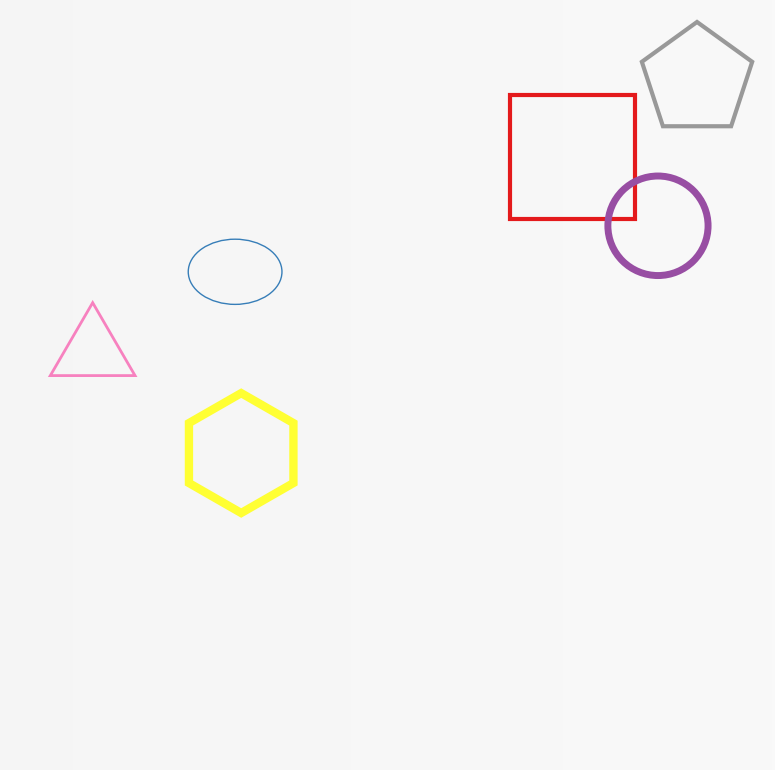[{"shape": "square", "thickness": 1.5, "radius": 0.4, "center": [0.738, 0.796]}, {"shape": "oval", "thickness": 0.5, "radius": 0.3, "center": [0.303, 0.647]}, {"shape": "circle", "thickness": 2.5, "radius": 0.32, "center": [0.849, 0.707]}, {"shape": "hexagon", "thickness": 3, "radius": 0.39, "center": [0.311, 0.412]}, {"shape": "triangle", "thickness": 1, "radius": 0.32, "center": [0.12, 0.544]}, {"shape": "pentagon", "thickness": 1.5, "radius": 0.37, "center": [0.899, 0.897]}]